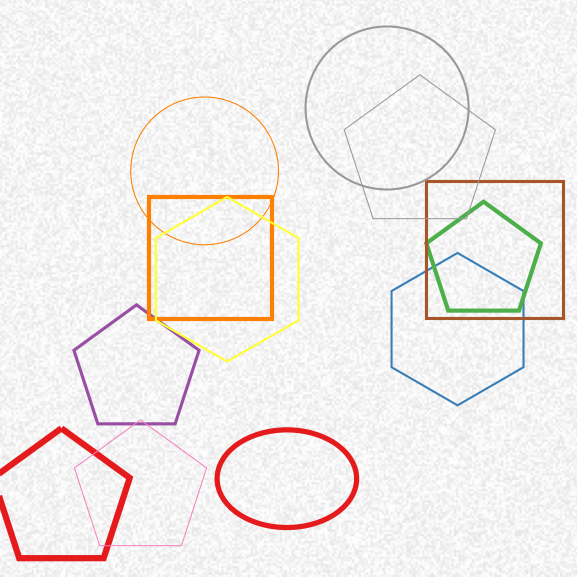[{"shape": "pentagon", "thickness": 3, "radius": 0.62, "center": [0.106, 0.133]}, {"shape": "oval", "thickness": 2.5, "radius": 0.6, "center": [0.497, 0.17]}, {"shape": "hexagon", "thickness": 1, "radius": 0.66, "center": [0.792, 0.429]}, {"shape": "pentagon", "thickness": 2, "radius": 0.52, "center": [0.837, 0.546]}, {"shape": "pentagon", "thickness": 1.5, "radius": 0.57, "center": [0.236, 0.357]}, {"shape": "square", "thickness": 2, "radius": 0.53, "center": [0.364, 0.552]}, {"shape": "circle", "thickness": 0.5, "radius": 0.64, "center": [0.354, 0.703]}, {"shape": "hexagon", "thickness": 1, "radius": 0.71, "center": [0.393, 0.516]}, {"shape": "square", "thickness": 1.5, "radius": 0.59, "center": [0.856, 0.567]}, {"shape": "pentagon", "thickness": 0.5, "radius": 0.6, "center": [0.243, 0.152]}, {"shape": "circle", "thickness": 1, "radius": 0.71, "center": [0.67, 0.812]}, {"shape": "pentagon", "thickness": 0.5, "radius": 0.69, "center": [0.727, 0.732]}]